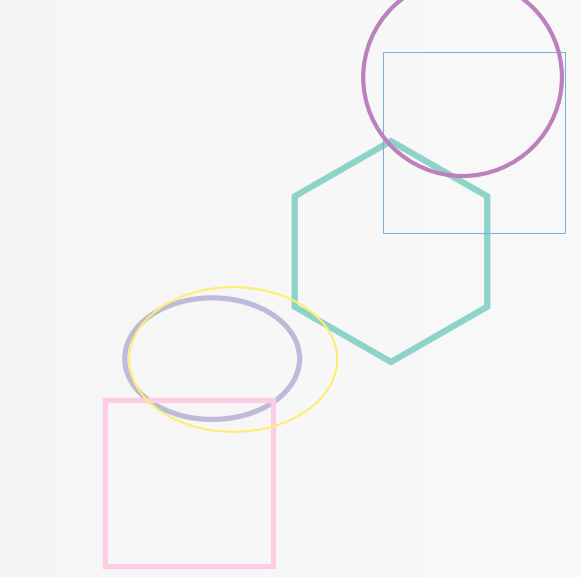[{"shape": "hexagon", "thickness": 3, "radius": 0.96, "center": [0.673, 0.564]}, {"shape": "oval", "thickness": 2.5, "radius": 0.75, "center": [0.365, 0.378]}, {"shape": "square", "thickness": 0.5, "radius": 0.78, "center": [0.815, 0.753]}, {"shape": "square", "thickness": 2.5, "radius": 0.72, "center": [0.325, 0.163]}, {"shape": "circle", "thickness": 2, "radius": 0.85, "center": [0.796, 0.865]}, {"shape": "oval", "thickness": 1, "radius": 0.89, "center": [0.401, 0.377]}]